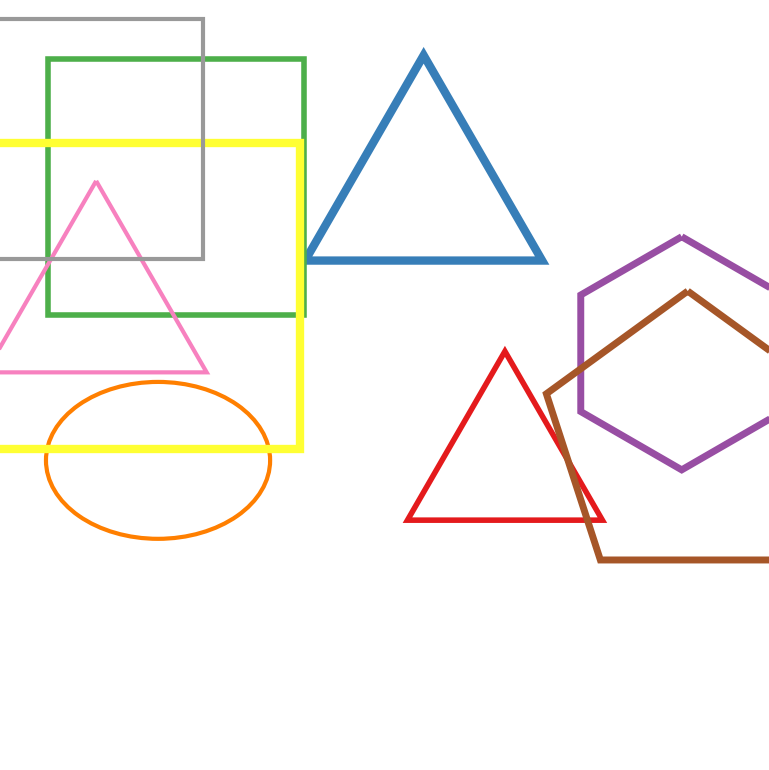[{"shape": "triangle", "thickness": 2, "radius": 0.73, "center": [0.656, 0.398]}, {"shape": "triangle", "thickness": 3, "radius": 0.89, "center": [0.55, 0.75]}, {"shape": "square", "thickness": 2, "radius": 0.83, "center": [0.228, 0.757]}, {"shape": "hexagon", "thickness": 2.5, "radius": 0.76, "center": [0.885, 0.541]}, {"shape": "oval", "thickness": 1.5, "radius": 0.73, "center": [0.205, 0.402]}, {"shape": "square", "thickness": 3, "radius": 1.0, "center": [0.191, 0.616]}, {"shape": "pentagon", "thickness": 2.5, "radius": 0.97, "center": [0.893, 0.429]}, {"shape": "triangle", "thickness": 1.5, "radius": 0.83, "center": [0.125, 0.599]}, {"shape": "square", "thickness": 1.5, "radius": 0.78, "center": [0.107, 0.82]}]